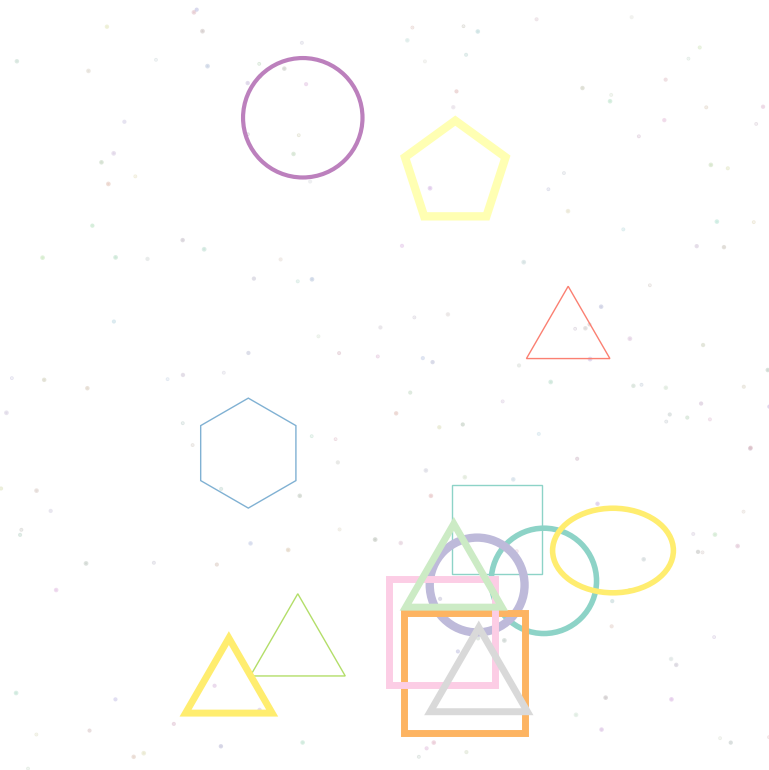[{"shape": "square", "thickness": 0.5, "radius": 0.29, "center": [0.646, 0.312]}, {"shape": "circle", "thickness": 2, "radius": 0.34, "center": [0.706, 0.246]}, {"shape": "pentagon", "thickness": 3, "radius": 0.34, "center": [0.591, 0.775]}, {"shape": "circle", "thickness": 3, "radius": 0.31, "center": [0.62, 0.24]}, {"shape": "triangle", "thickness": 0.5, "radius": 0.31, "center": [0.738, 0.566]}, {"shape": "hexagon", "thickness": 0.5, "radius": 0.36, "center": [0.322, 0.412]}, {"shape": "square", "thickness": 2.5, "radius": 0.39, "center": [0.603, 0.126]}, {"shape": "triangle", "thickness": 0.5, "radius": 0.36, "center": [0.387, 0.158]}, {"shape": "square", "thickness": 2.5, "radius": 0.34, "center": [0.574, 0.179]}, {"shape": "triangle", "thickness": 2.5, "radius": 0.36, "center": [0.622, 0.112]}, {"shape": "circle", "thickness": 1.5, "radius": 0.39, "center": [0.393, 0.847]}, {"shape": "triangle", "thickness": 2.5, "radius": 0.36, "center": [0.589, 0.248]}, {"shape": "triangle", "thickness": 2.5, "radius": 0.32, "center": [0.297, 0.106]}, {"shape": "oval", "thickness": 2, "radius": 0.39, "center": [0.796, 0.285]}]